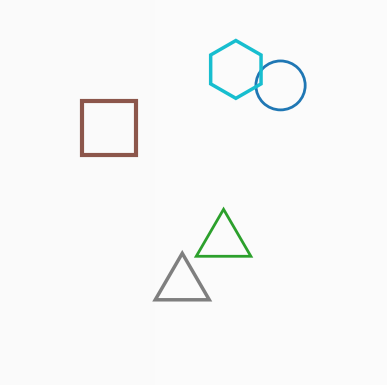[{"shape": "circle", "thickness": 2, "radius": 0.32, "center": [0.724, 0.778]}, {"shape": "triangle", "thickness": 2, "radius": 0.41, "center": [0.577, 0.375]}, {"shape": "square", "thickness": 3, "radius": 0.35, "center": [0.281, 0.667]}, {"shape": "triangle", "thickness": 2.5, "radius": 0.4, "center": [0.47, 0.262]}, {"shape": "hexagon", "thickness": 2.5, "radius": 0.38, "center": [0.609, 0.82]}]